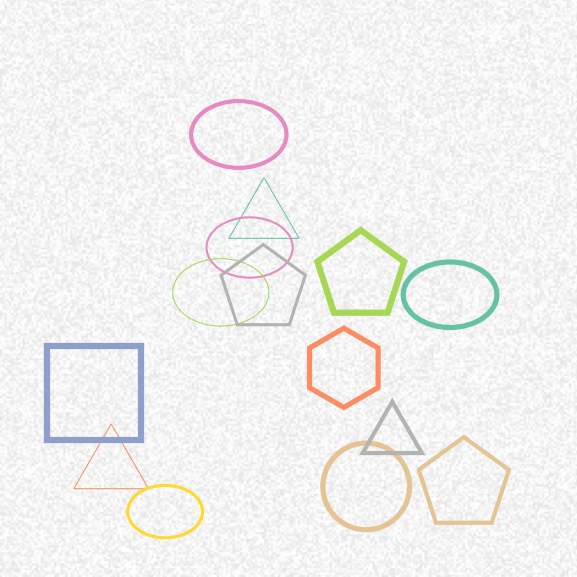[{"shape": "triangle", "thickness": 0.5, "radius": 0.35, "center": [0.457, 0.621]}, {"shape": "oval", "thickness": 2.5, "radius": 0.41, "center": [0.779, 0.489]}, {"shape": "triangle", "thickness": 0.5, "radius": 0.37, "center": [0.193, 0.19]}, {"shape": "hexagon", "thickness": 2.5, "radius": 0.34, "center": [0.595, 0.362]}, {"shape": "square", "thickness": 3, "radius": 0.41, "center": [0.163, 0.318]}, {"shape": "oval", "thickness": 2, "radius": 0.41, "center": [0.413, 0.766]}, {"shape": "oval", "thickness": 1, "radius": 0.37, "center": [0.432, 0.571]}, {"shape": "oval", "thickness": 0.5, "radius": 0.42, "center": [0.382, 0.493]}, {"shape": "pentagon", "thickness": 3, "radius": 0.39, "center": [0.625, 0.522]}, {"shape": "oval", "thickness": 1.5, "radius": 0.32, "center": [0.286, 0.113]}, {"shape": "pentagon", "thickness": 2, "radius": 0.41, "center": [0.803, 0.16]}, {"shape": "circle", "thickness": 2.5, "radius": 0.38, "center": [0.634, 0.157]}, {"shape": "triangle", "thickness": 2, "radius": 0.3, "center": [0.679, 0.244]}, {"shape": "pentagon", "thickness": 1.5, "radius": 0.38, "center": [0.456, 0.499]}]